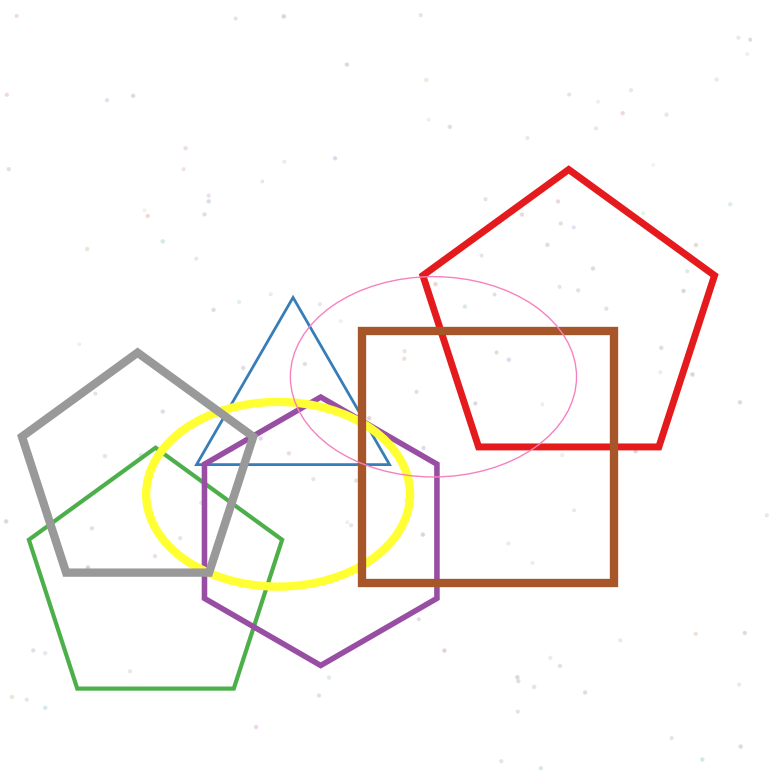[{"shape": "pentagon", "thickness": 2.5, "radius": 1.0, "center": [0.739, 0.581]}, {"shape": "triangle", "thickness": 1, "radius": 0.72, "center": [0.381, 0.469]}, {"shape": "pentagon", "thickness": 1.5, "radius": 0.86, "center": [0.202, 0.246]}, {"shape": "hexagon", "thickness": 2, "radius": 0.87, "center": [0.416, 0.31]}, {"shape": "oval", "thickness": 3, "radius": 0.86, "center": [0.361, 0.358]}, {"shape": "square", "thickness": 3, "radius": 0.82, "center": [0.633, 0.406]}, {"shape": "oval", "thickness": 0.5, "radius": 0.93, "center": [0.563, 0.511]}, {"shape": "pentagon", "thickness": 3, "radius": 0.79, "center": [0.179, 0.384]}]